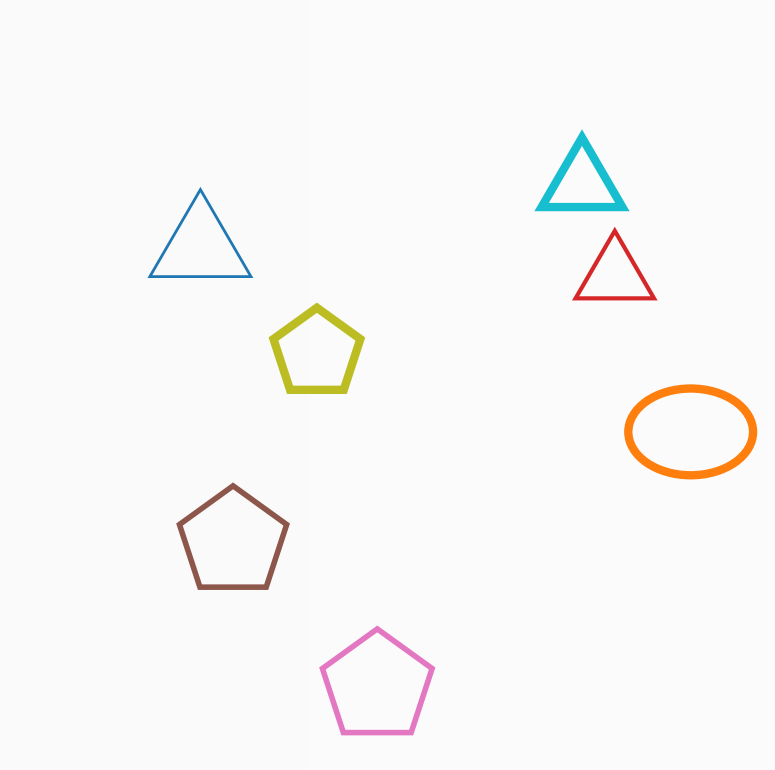[{"shape": "triangle", "thickness": 1, "radius": 0.38, "center": [0.259, 0.678]}, {"shape": "oval", "thickness": 3, "radius": 0.4, "center": [0.891, 0.439]}, {"shape": "triangle", "thickness": 1.5, "radius": 0.29, "center": [0.793, 0.642]}, {"shape": "pentagon", "thickness": 2, "radius": 0.36, "center": [0.301, 0.296]}, {"shape": "pentagon", "thickness": 2, "radius": 0.37, "center": [0.487, 0.109]}, {"shape": "pentagon", "thickness": 3, "radius": 0.29, "center": [0.409, 0.541]}, {"shape": "triangle", "thickness": 3, "radius": 0.3, "center": [0.751, 0.761]}]